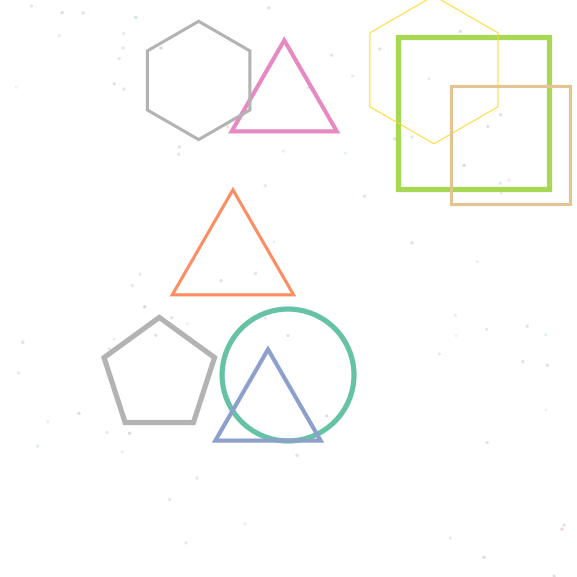[{"shape": "circle", "thickness": 2.5, "radius": 0.57, "center": [0.499, 0.35]}, {"shape": "triangle", "thickness": 1.5, "radius": 0.61, "center": [0.403, 0.549]}, {"shape": "triangle", "thickness": 2, "radius": 0.53, "center": [0.464, 0.289]}, {"shape": "triangle", "thickness": 2, "radius": 0.53, "center": [0.492, 0.824]}, {"shape": "square", "thickness": 2.5, "radius": 0.66, "center": [0.819, 0.803]}, {"shape": "hexagon", "thickness": 0.5, "radius": 0.64, "center": [0.751, 0.878]}, {"shape": "square", "thickness": 1.5, "radius": 0.51, "center": [0.884, 0.748]}, {"shape": "pentagon", "thickness": 2.5, "radius": 0.5, "center": [0.276, 0.349]}, {"shape": "hexagon", "thickness": 1.5, "radius": 0.51, "center": [0.344, 0.86]}]